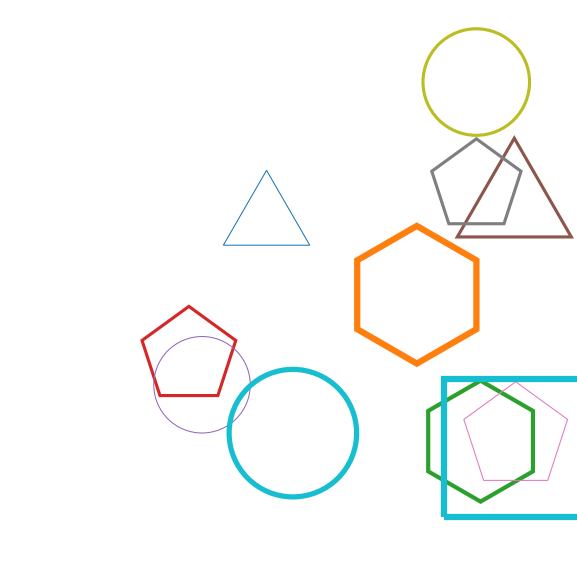[{"shape": "triangle", "thickness": 0.5, "radius": 0.43, "center": [0.462, 0.618]}, {"shape": "hexagon", "thickness": 3, "radius": 0.6, "center": [0.722, 0.489]}, {"shape": "hexagon", "thickness": 2, "radius": 0.52, "center": [0.832, 0.235]}, {"shape": "pentagon", "thickness": 1.5, "radius": 0.43, "center": [0.327, 0.383]}, {"shape": "circle", "thickness": 0.5, "radius": 0.42, "center": [0.35, 0.333]}, {"shape": "triangle", "thickness": 1.5, "radius": 0.57, "center": [0.891, 0.646]}, {"shape": "pentagon", "thickness": 0.5, "radius": 0.47, "center": [0.893, 0.244]}, {"shape": "pentagon", "thickness": 1.5, "radius": 0.41, "center": [0.825, 0.677]}, {"shape": "circle", "thickness": 1.5, "radius": 0.46, "center": [0.825, 0.857]}, {"shape": "circle", "thickness": 2.5, "radius": 0.55, "center": [0.507, 0.249]}, {"shape": "square", "thickness": 3, "radius": 0.6, "center": [0.889, 0.223]}]